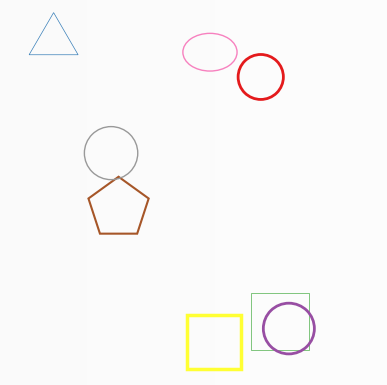[{"shape": "circle", "thickness": 2, "radius": 0.29, "center": [0.673, 0.8]}, {"shape": "triangle", "thickness": 0.5, "radius": 0.36, "center": [0.138, 0.894]}, {"shape": "square", "thickness": 0.5, "radius": 0.37, "center": [0.723, 0.166]}, {"shape": "circle", "thickness": 2, "radius": 0.33, "center": [0.745, 0.147]}, {"shape": "square", "thickness": 2.5, "radius": 0.35, "center": [0.552, 0.112]}, {"shape": "pentagon", "thickness": 1.5, "radius": 0.41, "center": [0.306, 0.459]}, {"shape": "oval", "thickness": 1, "radius": 0.35, "center": [0.542, 0.864]}, {"shape": "circle", "thickness": 1, "radius": 0.34, "center": [0.287, 0.602]}]